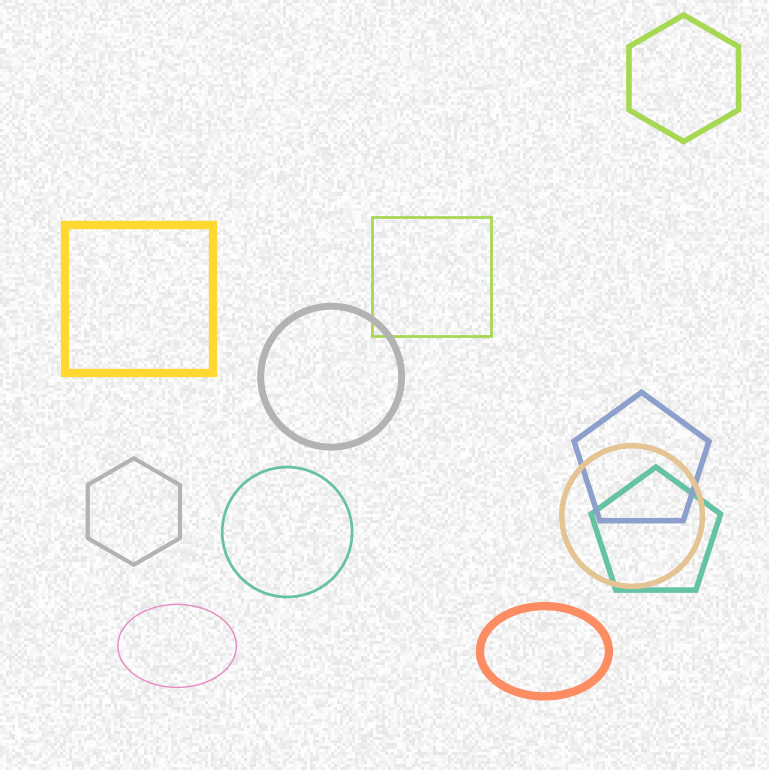[{"shape": "circle", "thickness": 1, "radius": 0.42, "center": [0.373, 0.309]}, {"shape": "pentagon", "thickness": 2, "radius": 0.44, "center": [0.852, 0.305]}, {"shape": "oval", "thickness": 3, "radius": 0.42, "center": [0.707, 0.154]}, {"shape": "pentagon", "thickness": 2, "radius": 0.46, "center": [0.833, 0.398]}, {"shape": "oval", "thickness": 0.5, "radius": 0.38, "center": [0.23, 0.161]}, {"shape": "square", "thickness": 1, "radius": 0.39, "center": [0.561, 0.641]}, {"shape": "hexagon", "thickness": 2, "radius": 0.41, "center": [0.888, 0.898]}, {"shape": "square", "thickness": 3, "radius": 0.48, "center": [0.181, 0.612]}, {"shape": "circle", "thickness": 2, "radius": 0.46, "center": [0.821, 0.33]}, {"shape": "hexagon", "thickness": 1.5, "radius": 0.35, "center": [0.174, 0.336]}, {"shape": "circle", "thickness": 2.5, "radius": 0.46, "center": [0.43, 0.511]}]